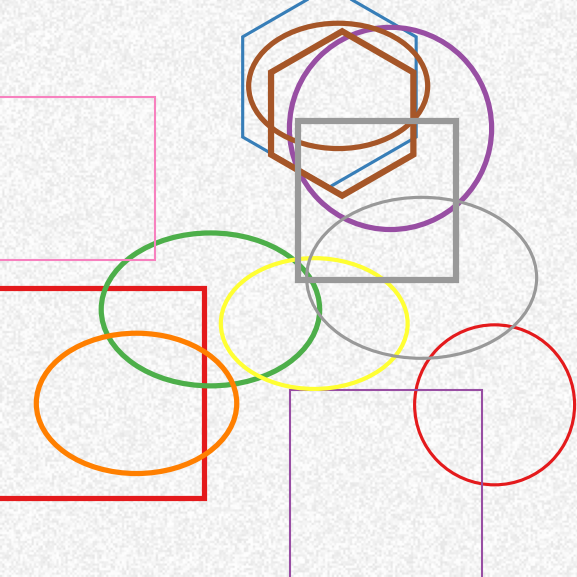[{"shape": "square", "thickness": 2.5, "radius": 0.91, "center": [0.171, 0.319]}, {"shape": "circle", "thickness": 1.5, "radius": 0.69, "center": [0.856, 0.298]}, {"shape": "hexagon", "thickness": 1.5, "radius": 0.87, "center": [0.57, 0.849]}, {"shape": "oval", "thickness": 2.5, "radius": 0.95, "center": [0.364, 0.463]}, {"shape": "square", "thickness": 1, "radius": 0.83, "center": [0.668, 0.157]}, {"shape": "circle", "thickness": 2.5, "radius": 0.88, "center": [0.676, 0.777]}, {"shape": "oval", "thickness": 2.5, "radius": 0.87, "center": [0.236, 0.301]}, {"shape": "oval", "thickness": 2, "radius": 0.81, "center": [0.544, 0.439]}, {"shape": "oval", "thickness": 2.5, "radius": 0.78, "center": [0.586, 0.85]}, {"shape": "hexagon", "thickness": 3, "radius": 0.71, "center": [0.593, 0.803]}, {"shape": "square", "thickness": 1, "radius": 0.7, "center": [0.128, 0.69]}, {"shape": "square", "thickness": 3, "radius": 0.69, "center": [0.653, 0.652]}, {"shape": "oval", "thickness": 1.5, "radius": 1.0, "center": [0.73, 0.518]}]